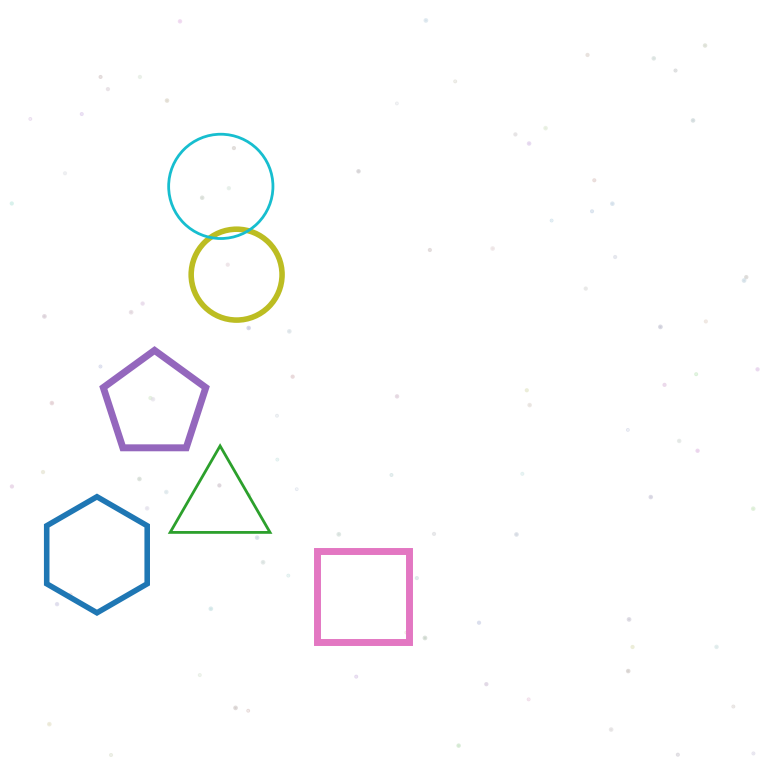[{"shape": "hexagon", "thickness": 2, "radius": 0.38, "center": [0.126, 0.28]}, {"shape": "triangle", "thickness": 1, "radius": 0.37, "center": [0.286, 0.346]}, {"shape": "pentagon", "thickness": 2.5, "radius": 0.35, "center": [0.201, 0.475]}, {"shape": "square", "thickness": 2.5, "radius": 0.3, "center": [0.471, 0.225]}, {"shape": "circle", "thickness": 2, "radius": 0.3, "center": [0.307, 0.643]}, {"shape": "circle", "thickness": 1, "radius": 0.34, "center": [0.287, 0.758]}]